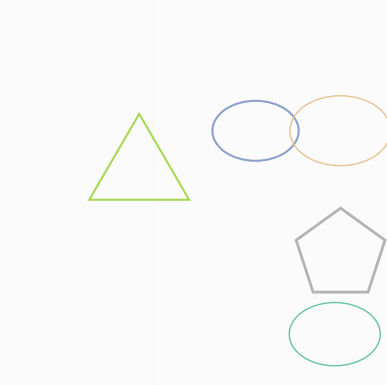[{"shape": "oval", "thickness": 1, "radius": 0.59, "center": [0.864, 0.132]}, {"shape": "oval", "thickness": 1.5, "radius": 0.56, "center": [0.659, 0.66]}, {"shape": "triangle", "thickness": 1.5, "radius": 0.74, "center": [0.359, 0.556]}, {"shape": "oval", "thickness": 1, "radius": 0.65, "center": [0.878, 0.66]}, {"shape": "pentagon", "thickness": 2, "radius": 0.6, "center": [0.879, 0.339]}]